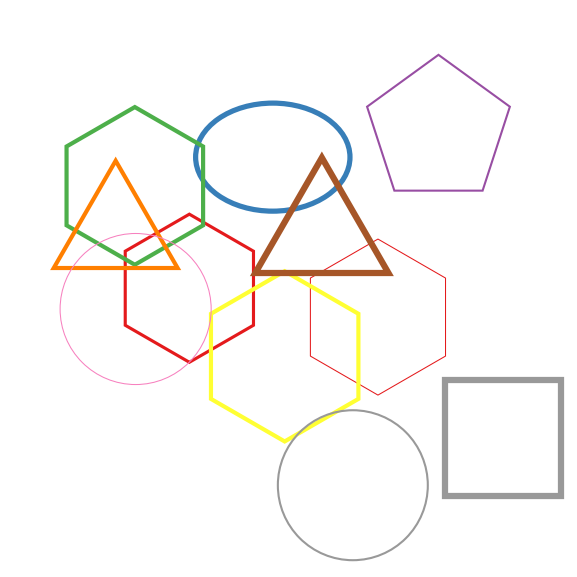[{"shape": "hexagon", "thickness": 1.5, "radius": 0.64, "center": [0.328, 0.5]}, {"shape": "hexagon", "thickness": 0.5, "radius": 0.68, "center": [0.654, 0.45]}, {"shape": "oval", "thickness": 2.5, "radius": 0.67, "center": [0.472, 0.727]}, {"shape": "hexagon", "thickness": 2, "radius": 0.68, "center": [0.233, 0.677]}, {"shape": "pentagon", "thickness": 1, "radius": 0.65, "center": [0.759, 0.774]}, {"shape": "triangle", "thickness": 2, "radius": 0.62, "center": [0.2, 0.597]}, {"shape": "hexagon", "thickness": 2, "radius": 0.74, "center": [0.493, 0.382]}, {"shape": "triangle", "thickness": 3, "radius": 0.67, "center": [0.557, 0.593]}, {"shape": "circle", "thickness": 0.5, "radius": 0.65, "center": [0.235, 0.464]}, {"shape": "circle", "thickness": 1, "radius": 0.65, "center": [0.611, 0.159]}, {"shape": "square", "thickness": 3, "radius": 0.5, "center": [0.871, 0.241]}]